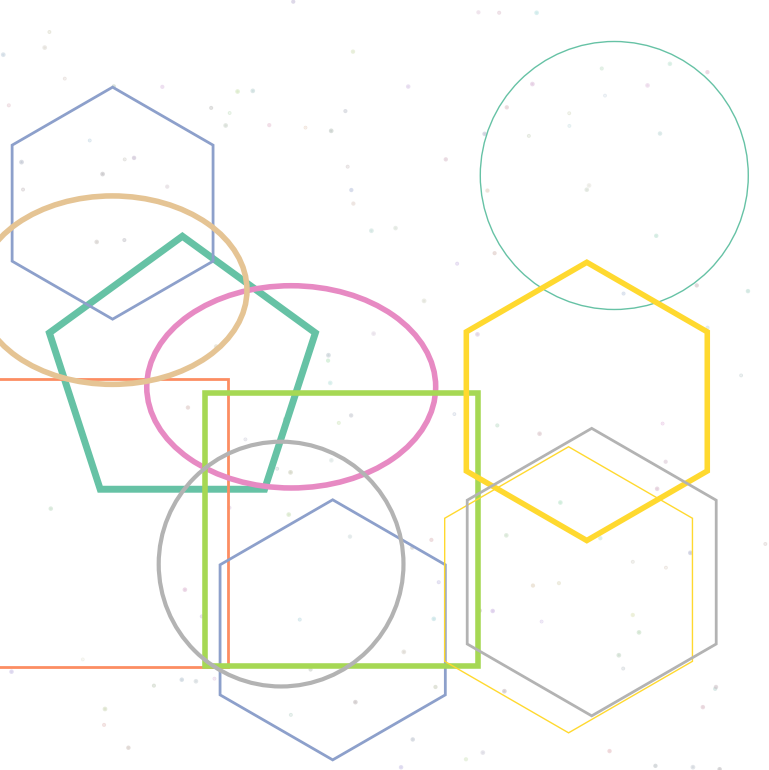[{"shape": "circle", "thickness": 0.5, "radius": 0.87, "center": [0.798, 0.772]}, {"shape": "pentagon", "thickness": 2.5, "radius": 0.91, "center": [0.237, 0.512]}, {"shape": "square", "thickness": 1, "radius": 0.94, "center": [0.109, 0.32]}, {"shape": "hexagon", "thickness": 1, "radius": 0.75, "center": [0.146, 0.736]}, {"shape": "hexagon", "thickness": 1, "radius": 0.84, "center": [0.432, 0.182]}, {"shape": "oval", "thickness": 2, "radius": 0.94, "center": [0.378, 0.498]}, {"shape": "square", "thickness": 2, "radius": 0.89, "center": [0.444, 0.313]}, {"shape": "hexagon", "thickness": 2, "radius": 0.9, "center": [0.762, 0.479]}, {"shape": "hexagon", "thickness": 0.5, "radius": 0.93, "center": [0.738, 0.234]}, {"shape": "oval", "thickness": 2, "radius": 0.87, "center": [0.146, 0.623]}, {"shape": "hexagon", "thickness": 1, "radius": 0.93, "center": [0.768, 0.257]}, {"shape": "circle", "thickness": 1.5, "radius": 0.79, "center": [0.365, 0.267]}]